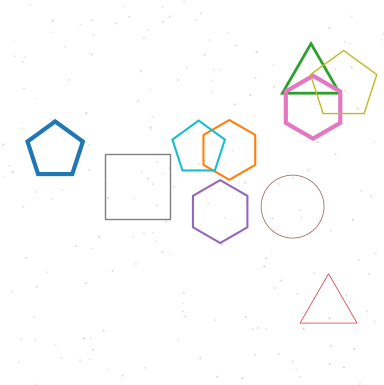[{"shape": "pentagon", "thickness": 3, "radius": 0.38, "center": [0.143, 0.609]}, {"shape": "hexagon", "thickness": 1.5, "radius": 0.39, "center": [0.596, 0.611]}, {"shape": "triangle", "thickness": 2, "radius": 0.43, "center": [0.808, 0.801]}, {"shape": "triangle", "thickness": 0.5, "radius": 0.43, "center": [0.853, 0.204]}, {"shape": "hexagon", "thickness": 1.5, "radius": 0.41, "center": [0.572, 0.45]}, {"shape": "circle", "thickness": 0.5, "radius": 0.41, "center": [0.76, 0.463]}, {"shape": "hexagon", "thickness": 3, "radius": 0.41, "center": [0.813, 0.722]}, {"shape": "square", "thickness": 1, "radius": 0.42, "center": [0.357, 0.515]}, {"shape": "pentagon", "thickness": 1, "radius": 0.45, "center": [0.893, 0.778]}, {"shape": "pentagon", "thickness": 1.5, "radius": 0.36, "center": [0.516, 0.615]}]